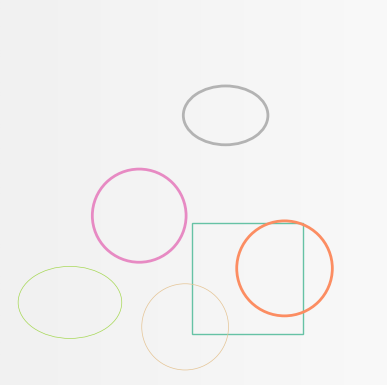[{"shape": "square", "thickness": 1, "radius": 0.72, "center": [0.639, 0.276]}, {"shape": "circle", "thickness": 2, "radius": 0.62, "center": [0.734, 0.303]}, {"shape": "circle", "thickness": 2, "radius": 0.61, "center": [0.359, 0.44]}, {"shape": "oval", "thickness": 0.5, "radius": 0.67, "center": [0.181, 0.215]}, {"shape": "circle", "thickness": 0.5, "radius": 0.56, "center": [0.478, 0.151]}, {"shape": "oval", "thickness": 2, "radius": 0.55, "center": [0.582, 0.7]}]